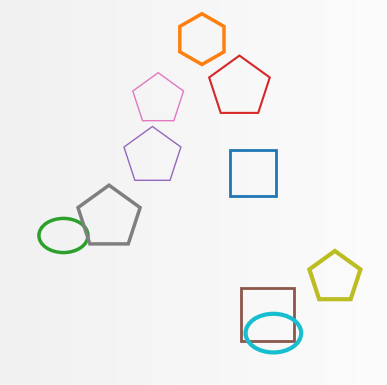[{"shape": "square", "thickness": 2, "radius": 0.3, "center": [0.653, 0.551]}, {"shape": "hexagon", "thickness": 2.5, "radius": 0.33, "center": [0.521, 0.898]}, {"shape": "oval", "thickness": 2.5, "radius": 0.32, "center": [0.164, 0.388]}, {"shape": "pentagon", "thickness": 1.5, "radius": 0.41, "center": [0.618, 0.773]}, {"shape": "pentagon", "thickness": 1, "radius": 0.39, "center": [0.393, 0.594]}, {"shape": "square", "thickness": 2, "radius": 0.34, "center": [0.691, 0.183]}, {"shape": "pentagon", "thickness": 1, "radius": 0.34, "center": [0.408, 0.742]}, {"shape": "pentagon", "thickness": 2.5, "radius": 0.42, "center": [0.281, 0.435]}, {"shape": "pentagon", "thickness": 3, "radius": 0.35, "center": [0.864, 0.279]}, {"shape": "oval", "thickness": 3, "radius": 0.36, "center": [0.706, 0.135]}]